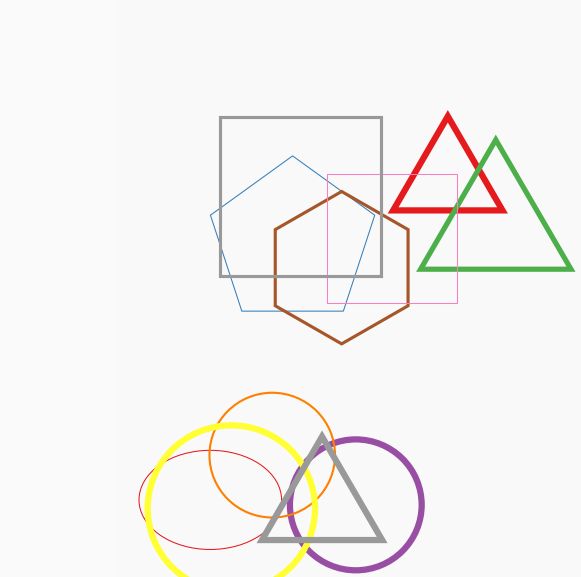[{"shape": "triangle", "thickness": 3, "radius": 0.54, "center": [0.77, 0.689]}, {"shape": "oval", "thickness": 0.5, "radius": 0.61, "center": [0.362, 0.134]}, {"shape": "pentagon", "thickness": 0.5, "radius": 0.74, "center": [0.503, 0.581]}, {"shape": "triangle", "thickness": 2.5, "radius": 0.75, "center": [0.853, 0.608]}, {"shape": "circle", "thickness": 3, "radius": 0.57, "center": [0.612, 0.125]}, {"shape": "circle", "thickness": 1, "radius": 0.54, "center": [0.468, 0.211]}, {"shape": "circle", "thickness": 3, "radius": 0.72, "center": [0.398, 0.119]}, {"shape": "hexagon", "thickness": 1.5, "radius": 0.66, "center": [0.588, 0.536]}, {"shape": "square", "thickness": 0.5, "radius": 0.56, "center": [0.674, 0.586]}, {"shape": "triangle", "thickness": 3, "radius": 0.6, "center": [0.554, 0.124]}, {"shape": "square", "thickness": 1.5, "radius": 0.69, "center": [0.517, 0.659]}]